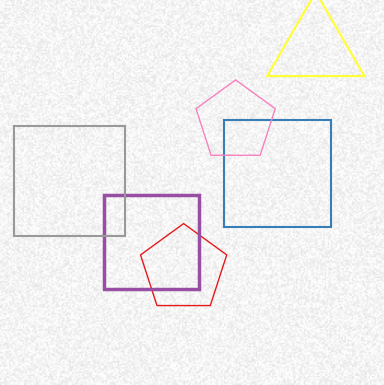[{"shape": "pentagon", "thickness": 1, "radius": 0.59, "center": [0.477, 0.302]}, {"shape": "square", "thickness": 1.5, "radius": 0.69, "center": [0.721, 0.55]}, {"shape": "square", "thickness": 2.5, "radius": 0.61, "center": [0.394, 0.371]}, {"shape": "triangle", "thickness": 1.5, "radius": 0.73, "center": [0.82, 0.875]}, {"shape": "pentagon", "thickness": 1, "radius": 0.54, "center": [0.612, 0.684]}, {"shape": "square", "thickness": 1.5, "radius": 0.72, "center": [0.18, 0.53]}]